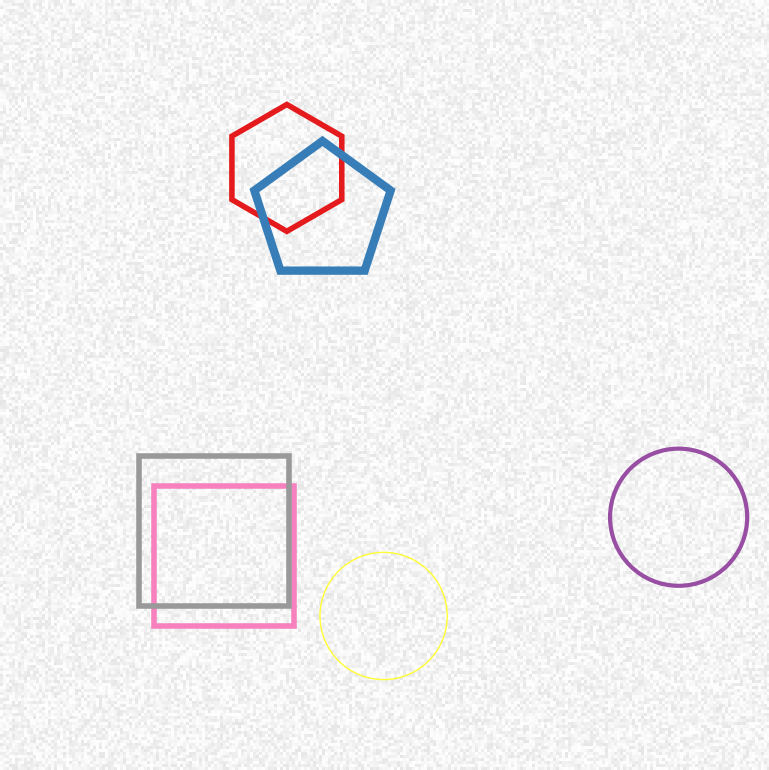[{"shape": "hexagon", "thickness": 2, "radius": 0.41, "center": [0.373, 0.782]}, {"shape": "pentagon", "thickness": 3, "radius": 0.47, "center": [0.419, 0.724]}, {"shape": "circle", "thickness": 1.5, "radius": 0.45, "center": [0.881, 0.328]}, {"shape": "circle", "thickness": 0.5, "radius": 0.41, "center": [0.498, 0.2]}, {"shape": "square", "thickness": 2, "radius": 0.45, "center": [0.291, 0.278]}, {"shape": "square", "thickness": 2, "radius": 0.49, "center": [0.278, 0.31]}]